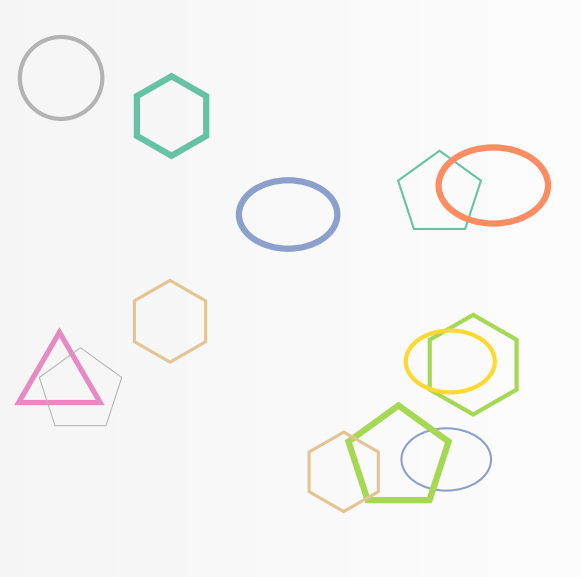[{"shape": "pentagon", "thickness": 1, "radius": 0.37, "center": [0.756, 0.663]}, {"shape": "hexagon", "thickness": 3, "radius": 0.34, "center": [0.295, 0.798]}, {"shape": "oval", "thickness": 3, "radius": 0.47, "center": [0.849, 0.678]}, {"shape": "oval", "thickness": 3, "radius": 0.42, "center": [0.496, 0.628]}, {"shape": "oval", "thickness": 1, "radius": 0.39, "center": [0.768, 0.204]}, {"shape": "triangle", "thickness": 2.5, "radius": 0.41, "center": [0.102, 0.343]}, {"shape": "hexagon", "thickness": 2, "radius": 0.43, "center": [0.814, 0.368]}, {"shape": "pentagon", "thickness": 3, "radius": 0.45, "center": [0.686, 0.206]}, {"shape": "oval", "thickness": 2, "radius": 0.38, "center": [0.775, 0.373]}, {"shape": "hexagon", "thickness": 1.5, "radius": 0.35, "center": [0.293, 0.443]}, {"shape": "hexagon", "thickness": 1.5, "radius": 0.34, "center": [0.591, 0.182]}, {"shape": "circle", "thickness": 2, "radius": 0.35, "center": [0.105, 0.864]}, {"shape": "pentagon", "thickness": 0.5, "radius": 0.37, "center": [0.139, 0.322]}]